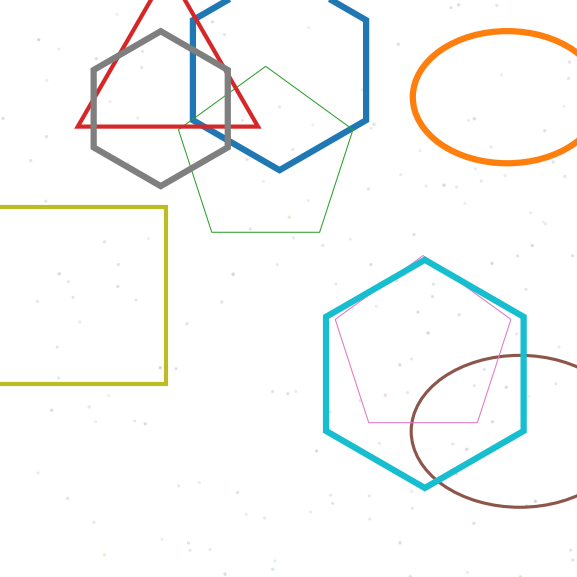[{"shape": "hexagon", "thickness": 3, "radius": 0.87, "center": [0.484, 0.878]}, {"shape": "oval", "thickness": 3, "radius": 0.82, "center": [0.878, 0.831]}, {"shape": "pentagon", "thickness": 0.5, "radius": 0.79, "center": [0.46, 0.725]}, {"shape": "triangle", "thickness": 2, "radius": 0.9, "center": [0.291, 0.87]}, {"shape": "oval", "thickness": 1.5, "radius": 0.94, "center": [0.9, 0.252]}, {"shape": "pentagon", "thickness": 0.5, "radius": 0.8, "center": [0.733, 0.397]}, {"shape": "hexagon", "thickness": 3, "radius": 0.67, "center": [0.278, 0.811]}, {"shape": "square", "thickness": 2, "radius": 0.77, "center": [0.134, 0.488]}, {"shape": "hexagon", "thickness": 3, "radius": 0.99, "center": [0.736, 0.352]}]